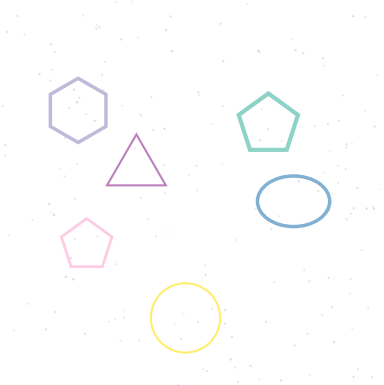[{"shape": "pentagon", "thickness": 3, "radius": 0.4, "center": [0.697, 0.676]}, {"shape": "hexagon", "thickness": 2.5, "radius": 0.42, "center": [0.203, 0.713]}, {"shape": "oval", "thickness": 2.5, "radius": 0.47, "center": [0.763, 0.477]}, {"shape": "pentagon", "thickness": 2, "radius": 0.35, "center": [0.225, 0.363]}, {"shape": "triangle", "thickness": 1.5, "radius": 0.44, "center": [0.354, 0.563]}, {"shape": "circle", "thickness": 1.5, "radius": 0.45, "center": [0.482, 0.174]}]